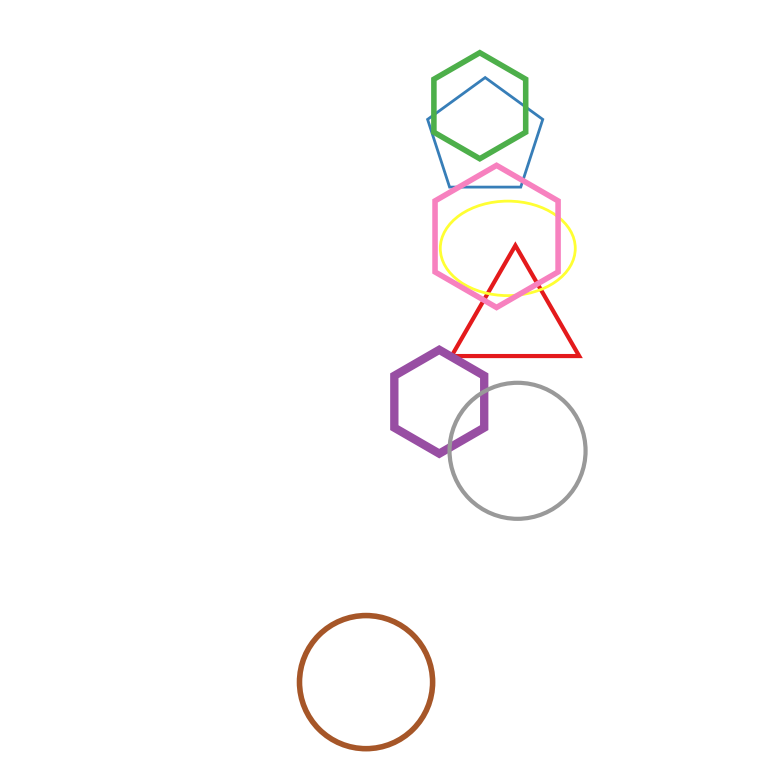[{"shape": "triangle", "thickness": 1.5, "radius": 0.48, "center": [0.669, 0.585]}, {"shape": "pentagon", "thickness": 1, "radius": 0.39, "center": [0.63, 0.821]}, {"shape": "hexagon", "thickness": 2, "radius": 0.34, "center": [0.623, 0.863]}, {"shape": "hexagon", "thickness": 3, "radius": 0.34, "center": [0.57, 0.478]}, {"shape": "oval", "thickness": 1, "radius": 0.44, "center": [0.659, 0.677]}, {"shape": "circle", "thickness": 2, "radius": 0.43, "center": [0.475, 0.114]}, {"shape": "hexagon", "thickness": 2, "radius": 0.46, "center": [0.645, 0.693]}, {"shape": "circle", "thickness": 1.5, "radius": 0.44, "center": [0.672, 0.415]}]